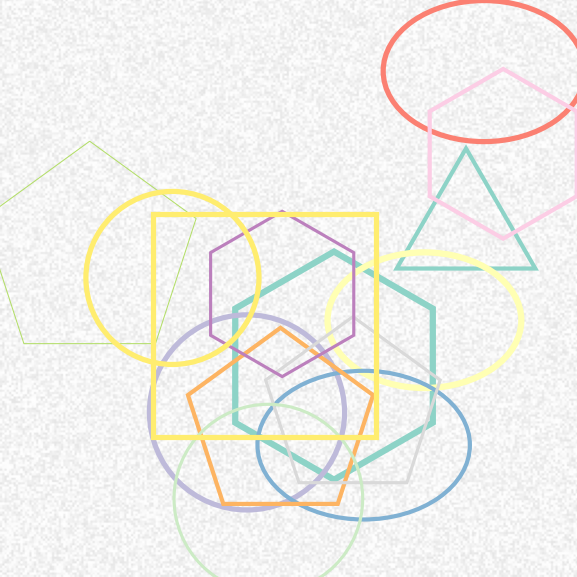[{"shape": "hexagon", "thickness": 3, "radius": 0.99, "center": [0.578, 0.366]}, {"shape": "triangle", "thickness": 2, "radius": 0.69, "center": [0.807, 0.603]}, {"shape": "oval", "thickness": 3, "radius": 0.84, "center": [0.735, 0.445]}, {"shape": "circle", "thickness": 2.5, "radius": 0.84, "center": [0.428, 0.285]}, {"shape": "oval", "thickness": 2.5, "radius": 0.87, "center": [0.838, 0.876]}, {"shape": "oval", "thickness": 2, "radius": 0.92, "center": [0.63, 0.228]}, {"shape": "pentagon", "thickness": 2, "radius": 0.84, "center": [0.486, 0.263]}, {"shape": "pentagon", "thickness": 0.5, "radius": 0.97, "center": [0.155, 0.561]}, {"shape": "hexagon", "thickness": 2, "radius": 0.73, "center": [0.871, 0.733]}, {"shape": "pentagon", "thickness": 1.5, "radius": 0.79, "center": [0.611, 0.292]}, {"shape": "hexagon", "thickness": 1.5, "radius": 0.72, "center": [0.489, 0.49]}, {"shape": "circle", "thickness": 1.5, "radius": 0.82, "center": [0.465, 0.136]}, {"shape": "circle", "thickness": 2.5, "radius": 0.75, "center": [0.299, 0.518]}, {"shape": "square", "thickness": 2.5, "radius": 0.97, "center": [0.458, 0.435]}]